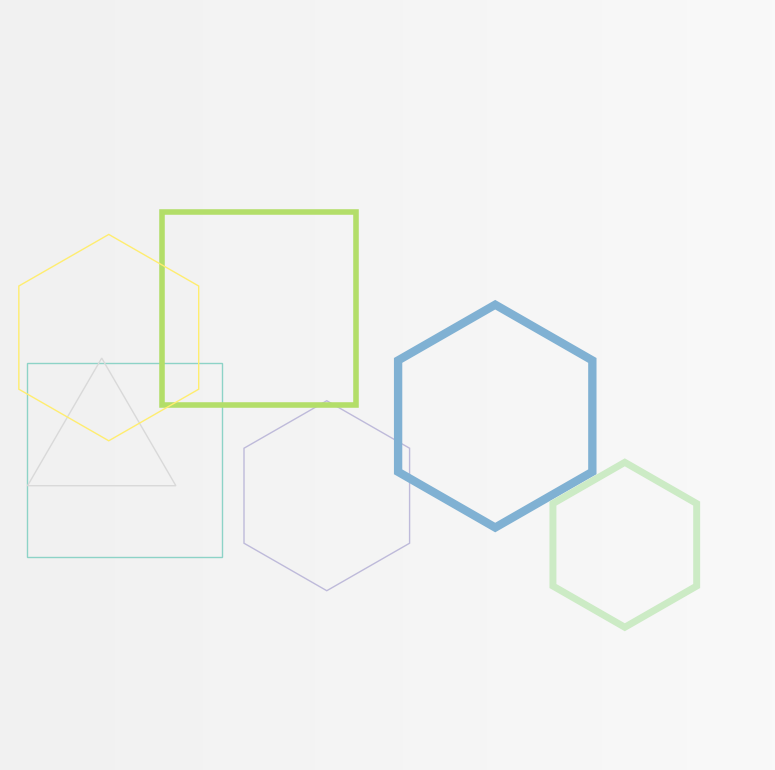[{"shape": "square", "thickness": 0.5, "radius": 0.63, "center": [0.16, 0.403]}, {"shape": "hexagon", "thickness": 0.5, "radius": 0.62, "center": [0.422, 0.356]}, {"shape": "hexagon", "thickness": 3, "radius": 0.72, "center": [0.639, 0.46]}, {"shape": "square", "thickness": 2, "radius": 0.63, "center": [0.334, 0.599]}, {"shape": "triangle", "thickness": 0.5, "radius": 0.55, "center": [0.131, 0.424]}, {"shape": "hexagon", "thickness": 2.5, "radius": 0.54, "center": [0.806, 0.292]}, {"shape": "hexagon", "thickness": 0.5, "radius": 0.67, "center": [0.14, 0.562]}]